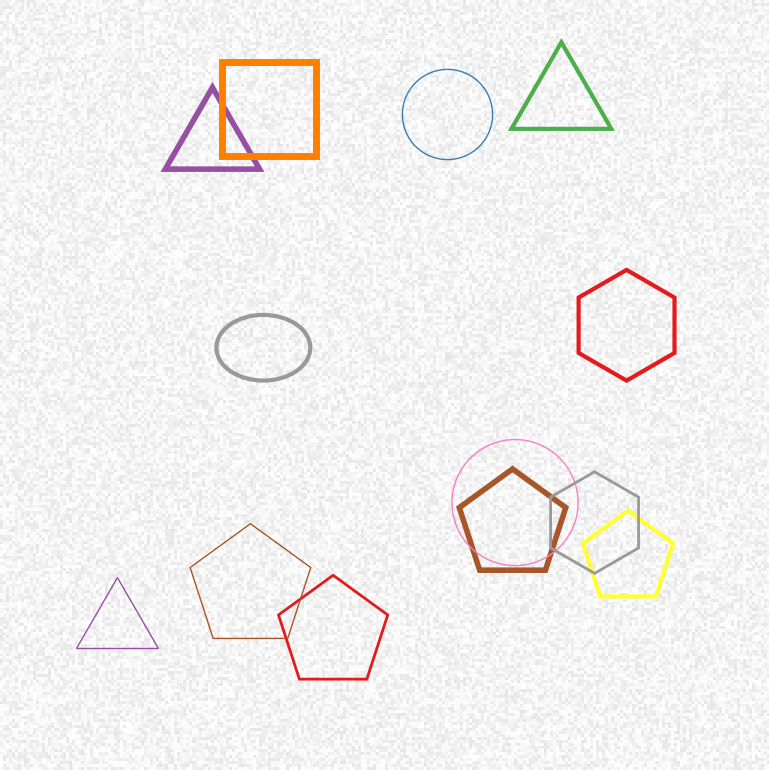[{"shape": "hexagon", "thickness": 1.5, "radius": 0.36, "center": [0.814, 0.578]}, {"shape": "pentagon", "thickness": 1, "radius": 0.37, "center": [0.433, 0.178]}, {"shape": "circle", "thickness": 0.5, "radius": 0.29, "center": [0.581, 0.851]}, {"shape": "triangle", "thickness": 1.5, "radius": 0.37, "center": [0.729, 0.87]}, {"shape": "triangle", "thickness": 0.5, "radius": 0.31, "center": [0.153, 0.188]}, {"shape": "triangle", "thickness": 2, "radius": 0.35, "center": [0.276, 0.816]}, {"shape": "square", "thickness": 2.5, "radius": 0.31, "center": [0.349, 0.858]}, {"shape": "pentagon", "thickness": 1.5, "radius": 0.31, "center": [0.816, 0.275]}, {"shape": "pentagon", "thickness": 0.5, "radius": 0.41, "center": [0.325, 0.238]}, {"shape": "pentagon", "thickness": 2, "radius": 0.36, "center": [0.666, 0.318]}, {"shape": "circle", "thickness": 0.5, "radius": 0.41, "center": [0.669, 0.347]}, {"shape": "oval", "thickness": 1.5, "radius": 0.3, "center": [0.342, 0.548]}, {"shape": "hexagon", "thickness": 1, "radius": 0.33, "center": [0.772, 0.321]}]